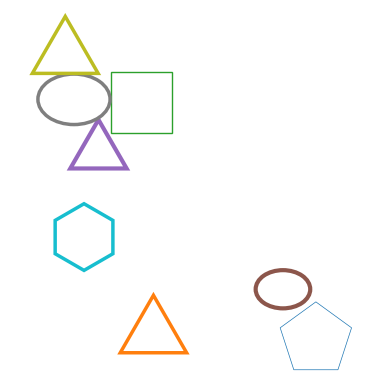[{"shape": "pentagon", "thickness": 0.5, "radius": 0.49, "center": [0.82, 0.118]}, {"shape": "triangle", "thickness": 2.5, "radius": 0.5, "center": [0.399, 0.134]}, {"shape": "square", "thickness": 1, "radius": 0.39, "center": [0.368, 0.735]}, {"shape": "triangle", "thickness": 3, "radius": 0.42, "center": [0.256, 0.605]}, {"shape": "oval", "thickness": 3, "radius": 0.35, "center": [0.735, 0.249]}, {"shape": "oval", "thickness": 2.5, "radius": 0.47, "center": [0.192, 0.742]}, {"shape": "triangle", "thickness": 2.5, "radius": 0.49, "center": [0.169, 0.859]}, {"shape": "hexagon", "thickness": 2.5, "radius": 0.43, "center": [0.218, 0.384]}]